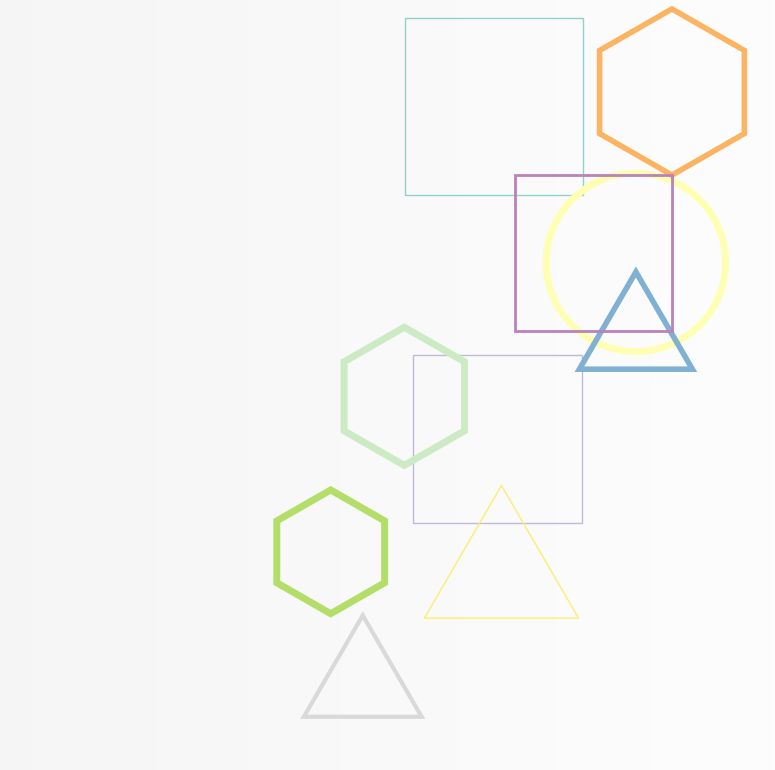[{"shape": "square", "thickness": 0.5, "radius": 0.57, "center": [0.638, 0.862]}, {"shape": "circle", "thickness": 2.5, "radius": 0.58, "center": [0.82, 0.659]}, {"shape": "square", "thickness": 0.5, "radius": 0.55, "center": [0.642, 0.43]}, {"shape": "triangle", "thickness": 2, "radius": 0.42, "center": [0.821, 0.563]}, {"shape": "hexagon", "thickness": 2, "radius": 0.54, "center": [0.867, 0.88]}, {"shape": "hexagon", "thickness": 2.5, "radius": 0.4, "center": [0.427, 0.283]}, {"shape": "triangle", "thickness": 1.5, "radius": 0.44, "center": [0.468, 0.113]}, {"shape": "square", "thickness": 1, "radius": 0.51, "center": [0.766, 0.672]}, {"shape": "hexagon", "thickness": 2.5, "radius": 0.45, "center": [0.522, 0.485]}, {"shape": "triangle", "thickness": 0.5, "radius": 0.57, "center": [0.647, 0.255]}]